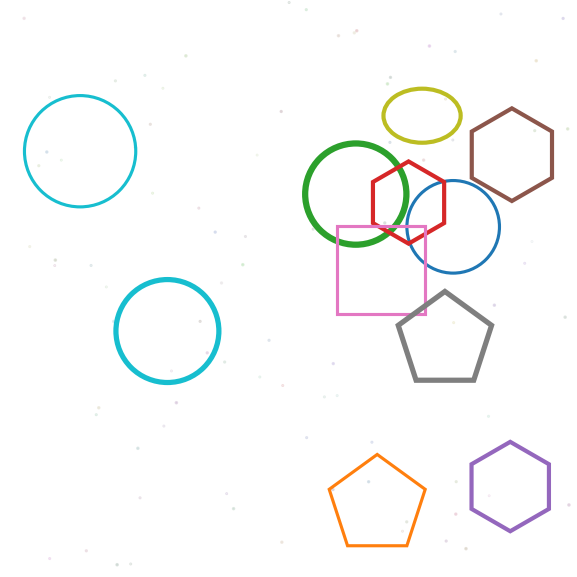[{"shape": "circle", "thickness": 1.5, "radius": 0.4, "center": [0.785, 0.606]}, {"shape": "pentagon", "thickness": 1.5, "radius": 0.44, "center": [0.653, 0.125]}, {"shape": "circle", "thickness": 3, "radius": 0.44, "center": [0.616, 0.663]}, {"shape": "hexagon", "thickness": 2, "radius": 0.36, "center": [0.707, 0.648]}, {"shape": "hexagon", "thickness": 2, "radius": 0.39, "center": [0.884, 0.157]}, {"shape": "hexagon", "thickness": 2, "radius": 0.4, "center": [0.886, 0.731]}, {"shape": "square", "thickness": 1.5, "radius": 0.38, "center": [0.659, 0.532]}, {"shape": "pentagon", "thickness": 2.5, "radius": 0.42, "center": [0.77, 0.409]}, {"shape": "oval", "thickness": 2, "radius": 0.33, "center": [0.731, 0.799]}, {"shape": "circle", "thickness": 1.5, "radius": 0.48, "center": [0.139, 0.737]}, {"shape": "circle", "thickness": 2.5, "radius": 0.45, "center": [0.29, 0.426]}]